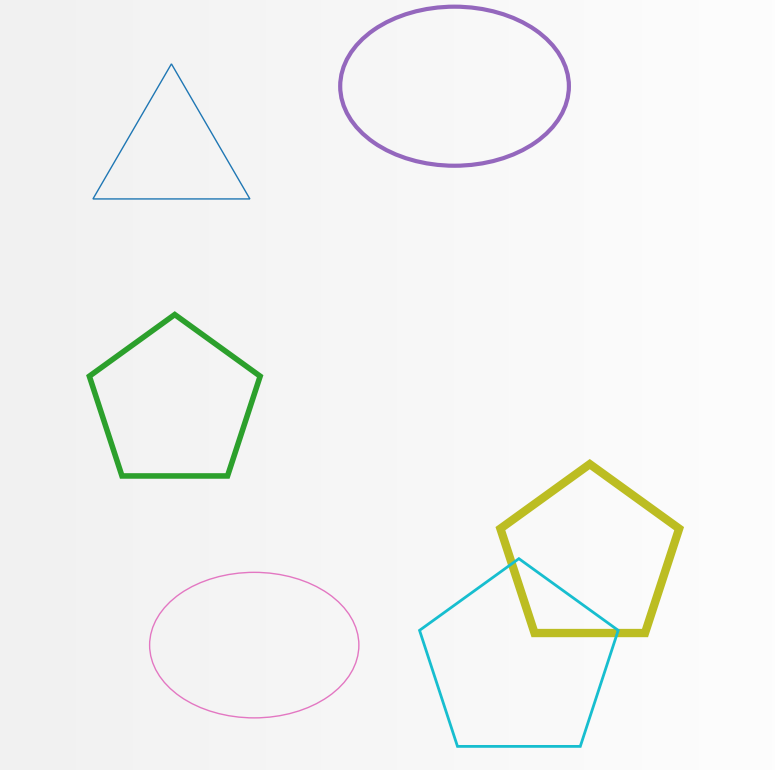[{"shape": "triangle", "thickness": 0.5, "radius": 0.58, "center": [0.221, 0.8]}, {"shape": "pentagon", "thickness": 2, "radius": 0.58, "center": [0.225, 0.476]}, {"shape": "oval", "thickness": 1.5, "radius": 0.74, "center": [0.587, 0.888]}, {"shape": "oval", "thickness": 0.5, "radius": 0.68, "center": [0.328, 0.162]}, {"shape": "pentagon", "thickness": 3, "radius": 0.61, "center": [0.761, 0.276]}, {"shape": "pentagon", "thickness": 1, "radius": 0.67, "center": [0.67, 0.14]}]